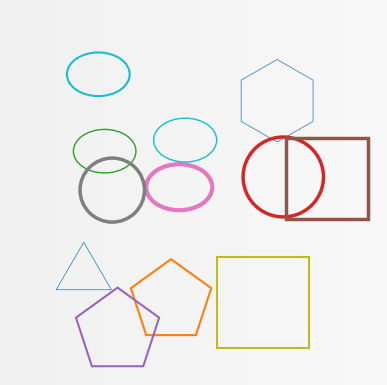[{"shape": "triangle", "thickness": 0.5, "radius": 0.41, "center": [0.216, 0.289]}, {"shape": "hexagon", "thickness": 0.5, "radius": 0.54, "center": [0.715, 0.738]}, {"shape": "pentagon", "thickness": 1.5, "radius": 0.55, "center": [0.441, 0.218]}, {"shape": "oval", "thickness": 1, "radius": 0.4, "center": [0.27, 0.607]}, {"shape": "circle", "thickness": 2.5, "radius": 0.52, "center": [0.731, 0.54]}, {"shape": "pentagon", "thickness": 1.5, "radius": 0.56, "center": [0.303, 0.14]}, {"shape": "square", "thickness": 2.5, "radius": 0.53, "center": [0.844, 0.537]}, {"shape": "oval", "thickness": 3, "radius": 0.43, "center": [0.462, 0.514]}, {"shape": "circle", "thickness": 2.5, "radius": 0.42, "center": [0.29, 0.506]}, {"shape": "square", "thickness": 1.5, "radius": 0.59, "center": [0.678, 0.215]}, {"shape": "oval", "thickness": 1, "radius": 0.41, "center": [0.478, 0.636]}, {"shape": "oval", "thickness": 1.5, "radius": 0.4, "center": [0.254, 0.807]}]